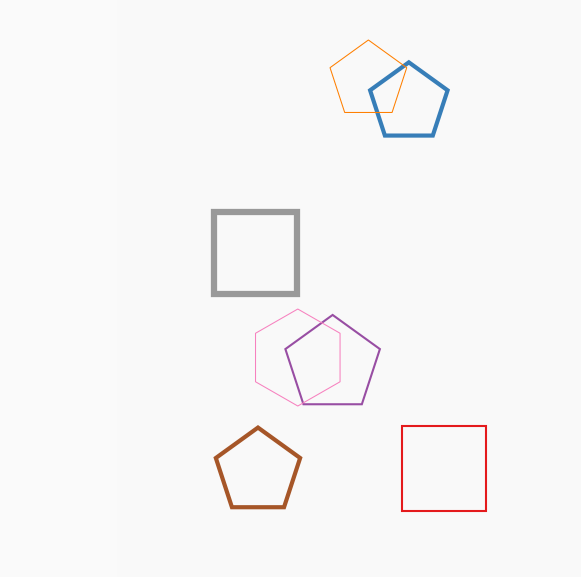[{"shape": "square", "thickness": 1, "radius": 0.37, "center": [0.764, 0.188]}, {"shape": "pentagon", "thickness": 2, "radius": 0.35, "center": [0.703, 0.821]}, {"shape": "pentagon", "thickness": 1, "radius": 0.43, "center": [0.572, 0.368]}, {"shape": "pentagon", "thickness": 0.5, "radius": 0.35, "center": [0.634, 0.861]}, {"shape": "pentagon", "thickness": 2, "radius": 0.38, "center": [0.444, 0.183]}, {"shape": "hexagon", "thickness": 0.5, "radius": 0.42, "center": [0.512, 0.38]}, {"shape": "square", "thickness": 3, "radius": 0.36, "center": [0.44, 0.56]}]